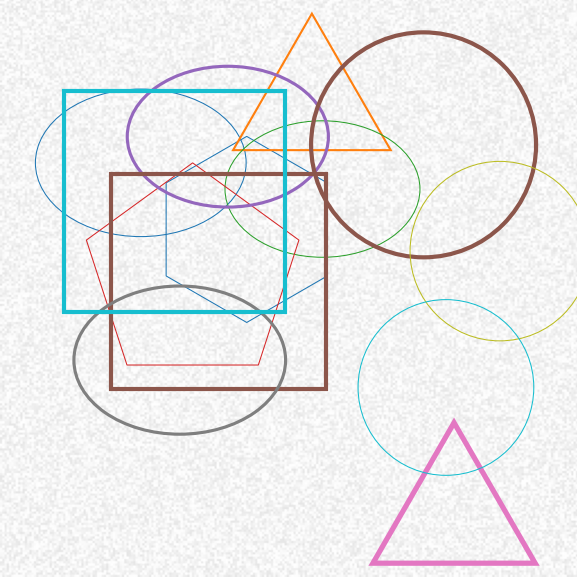[{"shape": "oval", "thickness": 0.5, "radius": 0.91, "center": [0.244, 0.717]}, {"shape": "hexagon", "thickness": 0.5, "radius": 0.81, "center": [0.427, 0.602]}, {"shape": "triangle", "thickness": 1, "radius": 0.79, "center": [0.54, 0.818]}, {"shape": "oval", "thickness": 0.5, "radius": 0.84, "center": [0.558, 0.672]}, {"shape": "pentagon", "thickness": 0.5, "radius": 0.97, "center": [0.334, 0.524]}, {"shape": "oval", "thickness": 1.5, "radius": 0.87, "center": [0.394, 0.762]}, {"shape": "circle", "thickness": 2, "radius": 0.97, "center": [0.733, 0.748]}, {"shape": "square", "thickness": 2, "radius": 0.93, "center": [0.379, 0.512]}, {"shape": "triangle", "thickness": 2.5, "radius": 0.81, "center": [0.786, 0.105]}, {"shape": "oval", "thickness": 1.5, "radius": 0.92, "center": [0.311, 0.376]}, {"shape": "circle", "thickness": 0.5, "radius": 0.78, "center": [0.865, 0.564]}, {"shape": "square", "thickness": 2, "radius": 0.96, "center": [0.303, 0.651]}, {"shape": "circle", "thickness": 0.5, "radius": 0.76, "center": [0.772, 0.328]}]